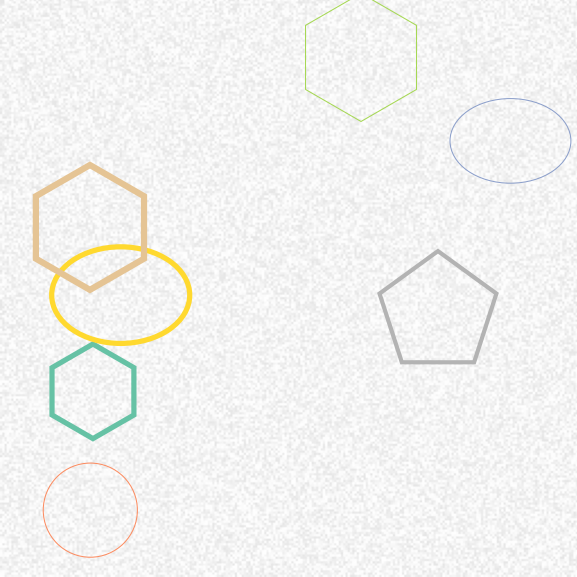[{"shape": "hexagon", "thickness": 2.5, "radius": 0.41, "center": [0.161, 0.322]}, {"shape": "circle", "thickness": 0.5, "radius": 0.41, "center": [0.156, 0.116]}, {"shape": "oval", "thickness": 0.5, "radius": 0.52, "center": [0.884, 0.755]}, {"shape": "hexagon", "thickness": 0.5, "radius": 0.55, "center": [0.625, 0.9]}, {"shape": "oval", "thickness": 2.5, "radius": 0.6, "center": [0.209, 0.488]}, {"shape": "hexagon", "thickness": 3, "radius": 0.54, "center": [0.156, 0.605]}, {"shape": "pentagon", "thickness": 2, "radius": 0.53, "center": [0.758, 0.458]}]